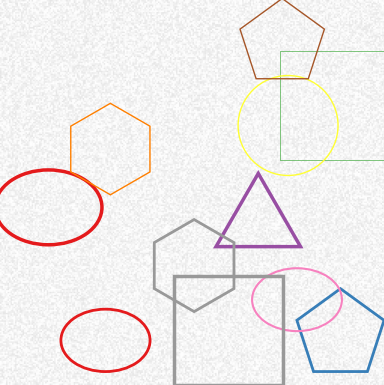[{"shape": "oval", "thickness": 2, "radius": 0.58, "center": [0.274, 0.116]}, {"shape": "oval", "thickness": 2.5, "radius": 0.69, "center": [0.126, 0.461]}, {"shape": "pentagon", "thickness": 2, "radius": 0.6, "center": [0.884, 0.131]}, {"shape": "square", "thickness": 0.5, "radius": 0.7, "center": [0.868, 0.726]}, {"shape": "triangle", "thickness": 2.5, "radius": 0.63, "center": [0.671, 0.423]}, {"shape": "hexagon", "thickness": 1, "radius": 0.59, "center": [0.287, 0.613]}, {"shape": "circle", "thickness": 1, "radius": 0.65, "center": [0.748, 0.674]}, {"shape": "pentagon", "thickness": 1, "radius": 0.58, "center": [0.733, 0.889]}, {"shape": "oval", "thickness": 1.5, "radius": 0.58, "center": [0.771, 0.222]}, {"shape": "hexagon", "thickness": 2, "radius": 0.6, "center": [0.504, 0.31]}, {"shape": "square", "thickness": 2.5, "radius": 0.71, "center": [0.593, 0.142]}]